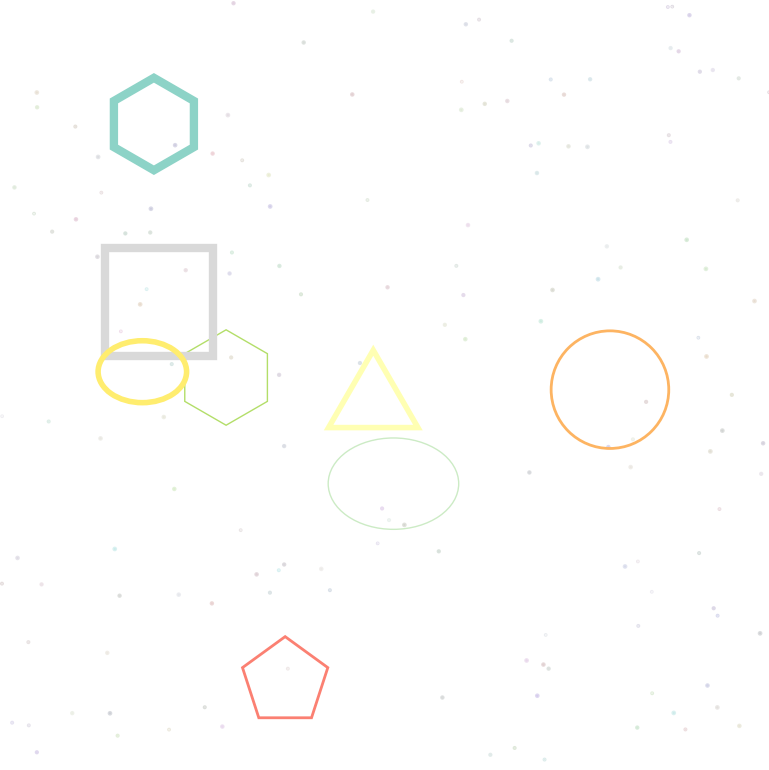[{"shape": "hexagon", "thickness": 3, "radius": 0.3, "center": [0.2, 0.839]}, {"shape": "triangle", "thickness": 2, "radius": 0.33, "center": [0.485, 0.478]}, {"shape": "pentagon", "thickness": 1, "radius": 0.29, "center": [0.37, 0.115]}, {"shape": "circle", "thickness": 1, "radius": 0.38, "center": [0.792, 0.494]}, {"shape": "hexagon", "thickness": 0.5, "radius": 0.31, "center": [0.294, 0.51]}, {"shape": "square", "thickness": 3, "radius": 0.35, "center": [0.206, 0.608]}, {"shape": "oval", "thickness": 0.5, "radius": 0.42, "center": [0.511, 0.372]}, {"shape": "oval", "thickness": 2, "radius": 0.29, "center": [0.185, 0.517]}]